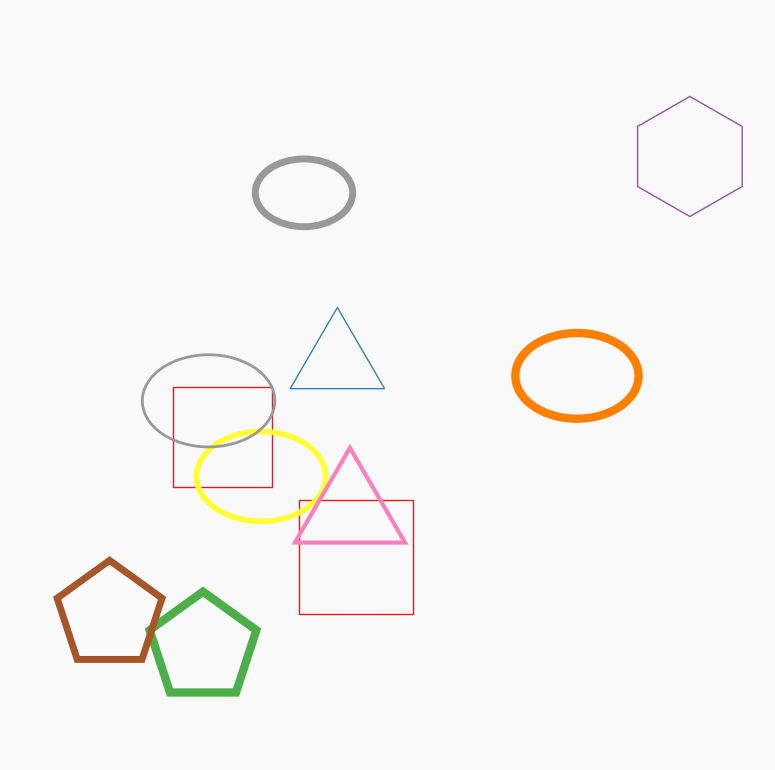[{"shape": "square", "thickness": 0.5, "radius": 0.32, "center": [0.287, 0.432]}, {"shape": "square", "thickness": 0.5, "radius": 0.37, "center": [0.459, 0.277]}, {"shape": "triangle", "thickness": 0.5, "radius": 0.35, "center": [0.435, 0.53]}, {"shape": "pentagon", "thickness": 3, "radius": 0.36, "center": [0.262, 0.159]}, {"shape": "hexagon", "thickness": 0.5, "radius": 0.39, "center": [0.89, 0.797]}, {"shape": "oval", "thickness": 3, "radius": 0.4, "center": [0.744, 0.512]}, {"shape": "oval", "thickness": 2, "radius": 0.42, "center": [0.337, 0.381]}, {"shape": "pentagon", "thickness": 2.5, "radius": 0.36, "center": [0.141, 0.201]}, {"shape": "triangle", "thickness": 1.5, "radius": 0.41, "center": [0.452, 0.336]}, {"shape": "oval", "thickness": 1, "radius": 0.43, "center": [0.269, 0.479]}, {"shape": "oval", "thickness": 2.5, "radius": 0.31, "center": [0.392, 0.75]}]